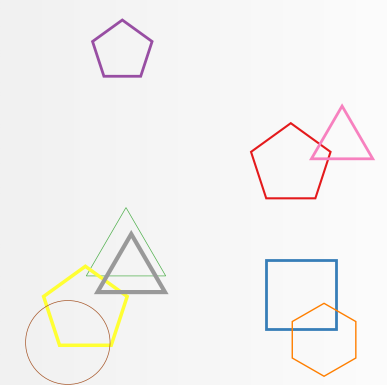[{"shape": "pentagon", "thickness": 1.5, "radius": 0.54, "center": [0.75, 0.572]}, {"shape": "square", "thickness": 2, "radius": 0.45, "center": [0.777, 0.234]}, {"shape": "triangle", "thickness": 0.5, "radius": 0.59, "center": [0.325, 0.343]}, {"shape": "pentagon", "thickness": 2, "radius": 0.4, "center": [0.316, 0.867]}, {"shape": "hexagon", "thickness": 1, "radius": 0.47, "center": [0.836, 0.117]}, {"shape": "pentagon", "thickness": 2.5, "radius": 0.57, "center": [0.22, 0.195]}, {"shape": "circle", "thickness": 0.5, "radius": 0.54, "center": [0.175, 0.11]}, {"shape": "triangle", "thickness": 2, "radius": 0.46, "center": [0.883, 0.633]}, {"shape": "triangle", "thickness": 3, "radius": 0.5, "center": [0.339, 0.292]}]